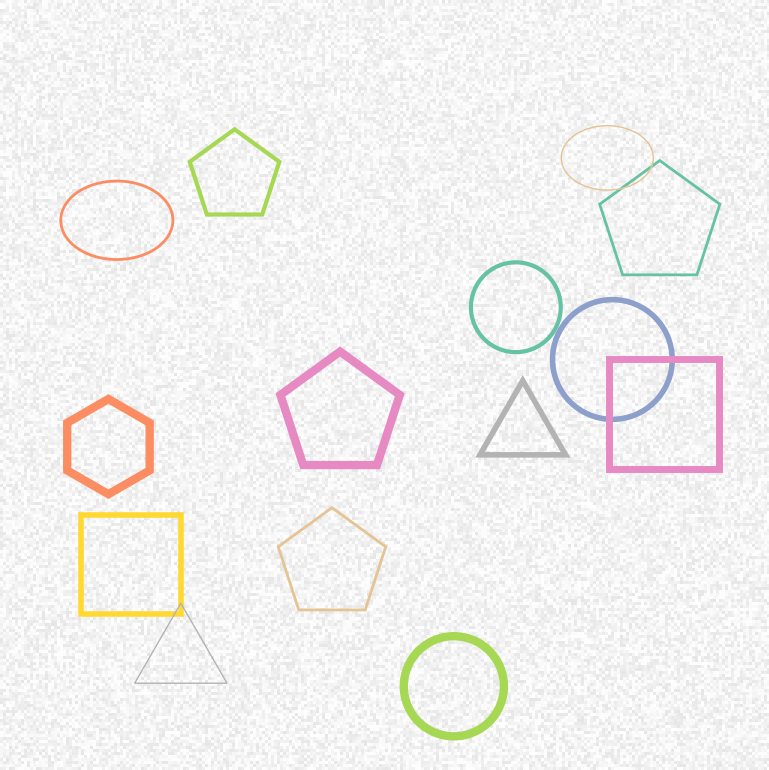[{"shape": "circle", "thickness": 1.5, "radius": 0.29, "center": [0.67, 0.601]}, {"shape": "pentagon", "thickness": 1, "radius": 0.41, "center": [0.857, 0.709]}, {"shape": "hexagon", "thickness": 3, "radius": 0.31, "center": [0.141, 0.42]}, {"shape": "oval", "thickness": 1, "radius": 0.36, "center": [0.152, 0.714]}, {"shape": "circle", "thickness": 2, "radius": 0.39, "center": [0.795, 0.533]}, {"shape": "pentagon", "thickness": 3, "radius": 0.41, "center": [0.442, 0.462]}, {"shape": "square", "thickness": 2.5, "radius": 0.36, "center": [0.863, 0.463]}, {"shape": "pentagon", "thickness": 1.5, "radius": 0.31, "center": [0.305, 0.771]}, {"shape": "circle", "thickness": 3, "radius": 0.33, "center": [0.589, 0.109]}, {"shape": "square", "thickness": 2, "radius": 0.32, "center": [0.17, 0.266]}, {"shape": "pentagon", "thickness": 1, "radius": 0.37, "center": [0.431, 0.267]}, {"shape": "oval", "thickness": 0.5, "radius": 0.3, "center": [0.789, 0.795]}, {"shape": "triangle", "thickness": 2, "radius": 0.32, "center": [0.679, 0.441]}, {"shape": "triangle", "thickness": 0.5, "radius": 0.35, "center": [0.235, 0.147]}]